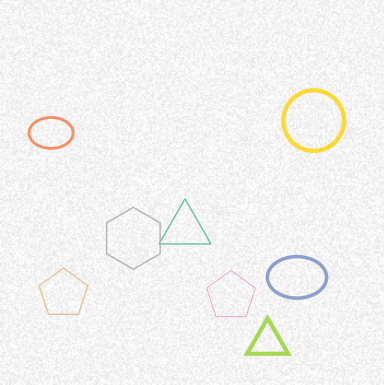[{"shape": "triangle", "thickness": 1, "radius": 0.39, "center": [0.481, 0.405]}, {"shape": "oval", "thickness": 2, "radius": 0.29, "center": [0.133, 0.655]}, {"shape": "oval", "thickness": 2.5, "radius": 0.38, "center": [0.771, 0.28]}, {"shape": "pentagon", "thickness": 0.5, "radius": 0.33, "center": [0.6, 0.231]}, {"shape": "triangle", "thickness": 3, "radius": 0.31, "center": [0.695, 0.112]}, {"shape": "circle", "thickness": 3, "radius": 0.39, "center": [0.815, 0.687]}, {"shape": "pentagon", "thickness": 1, "radius": 0.33, "center": [0.165, 0.237]}, {"shape": "hexagon", "thickness": 1, "radius": 0.4, "center": [0.346, 0.381]}]